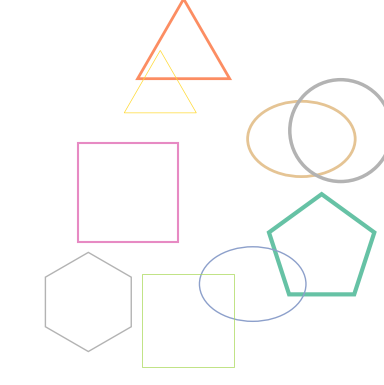[{"shape": "pentagon", "thickness": 3, "radius": 0.72, "center": [0.835, 0.352]}, {"shape": "triangle", "thickness": 2, "radius": 0.69, "center": [0.477, 0.865]}, {"shape": "oval", "thickness": 1, "radius": 0.69, "center": [0.656, 0.262]}, {"shape": "square", "thickness": 1.5, "radius": 0.65, "center": [0.333, 0.5]}, {"shape": "square", "thickness": 0.5, "radius": 0.6, "center": [0.488, 0.168]}, {"shape": "triangle", "thickness": 0.5, "radius": 0.54, "center": [0.416, 0.761]}, {"shape": "oval", "thickness": 2, "radius": 0.7, "center": [0.783, 0.639]}, {"shape": "circle", "thickness": 2.5, "radius": 0.66, "center": [0.885, 0.661]}, {"shape": "hexagon", "thickness": 1, "radius": 0.64, "center": [0.229, 0.216]}]